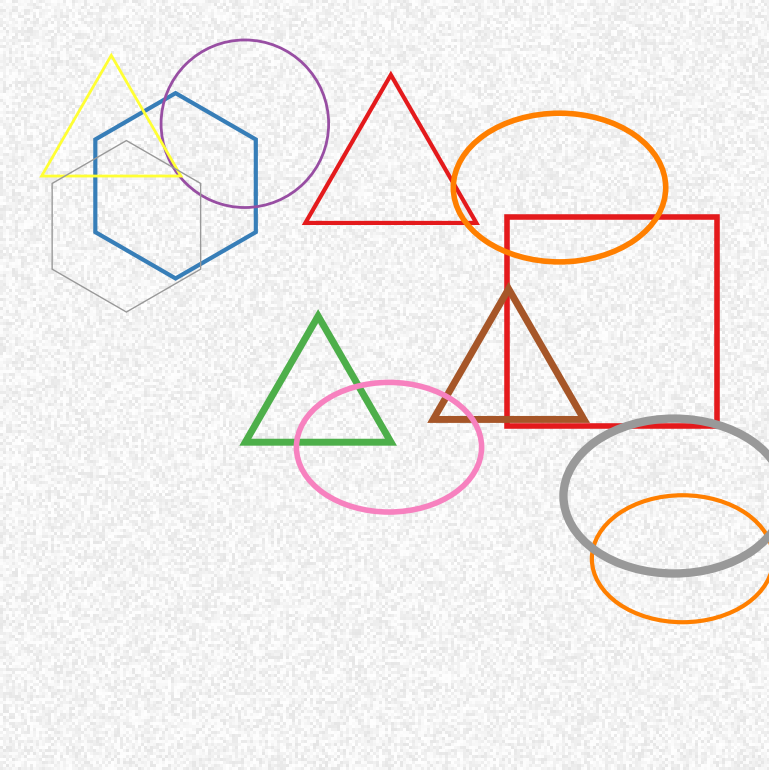[{"shape": "square", "thickness": 2, "radius": 0.68, "center": [0.795, 0.583]}, {"shape": "triangle", "thickness": 1.5, "radius": 0.64, "center": [0.508, 0.775]}, {"shape": "hexagon", "thickness": 1.5, "radius": 0.6, "center": [0.228, 0.759]}, {"shape": "triangle", "thickness": 2.5, "radius": 0.55, "center": [0.413, 0.48]}, {"shape": "circle", "thickness": 1, "radius": 0.54, "center": [0.318, 0.839]}, {"shape": "oval", "thickness": 1.5, "radius": 0.59, "center": [0.886, 0.274]}, {"shape": "oval", "thickness": 2, "radius": 0.69, "center": [0.727, 0.756]}, {"shape": "triangle", "thickness": 1, "radius": 0.52, "center": [0.145, 0.824]}, {"shape": "triangle", "thickness": 2.5, "radius": 0.57, "center": [0.661, 0.512]}, {"shape": "oval", "thickness": 2, "radius": 0.6, "center": [0.505, 0.419]}, {"shape": "hexagon", "thickness": 0.5, "radius": 0.56, "center": [0.164, 0.706]}, {"shape": "oval", "thickness": 3, "radius": 0.72, "center": [0.875, 0.356]}]